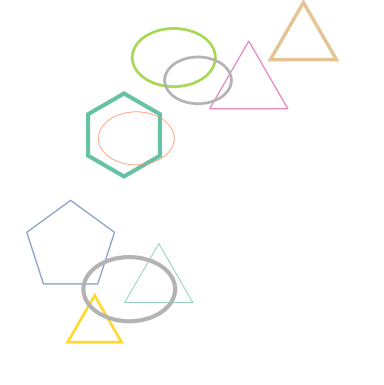[{"shape": "triangle", "thickness": 0.5, "radius": 0.51, "center": [0.412, 0.265]}, {"shape": "hexagon", "thickness": 3, "radius": 0.54, "center": [0.322, 0.649]}, {"shape": "oval", "thickness": 0.5, "radius": 0.49, "center": [0.354, 0.641]}, {"shape": "pentagon", "thickness": 1, "radius": 0.6, "center": [0.183, 0.36]}, {"shape": "triangle", "thickness": 1, "radius": 0.59, "center": [0.646, 0.776]}, {"shape": "oval", "thickness": 2, "radius": 0.54, "center": [0.451, 0.851]}, {"shape": "triangle", "thickness": 2, "radius": 0.4, "center": [0.246, 0.152]}, {"shape": "triangle", "thickness": 2.5, "radius": 0.5, "center": [0.788, 0.895]}, {"shape": "oval", "thickness": 3, "radius": 0.6, "center": [0.336, 0.249]}, {"shape": "oval", "thickness": 2, "radius": 0.43, "center": [0.514, 0.791]}]